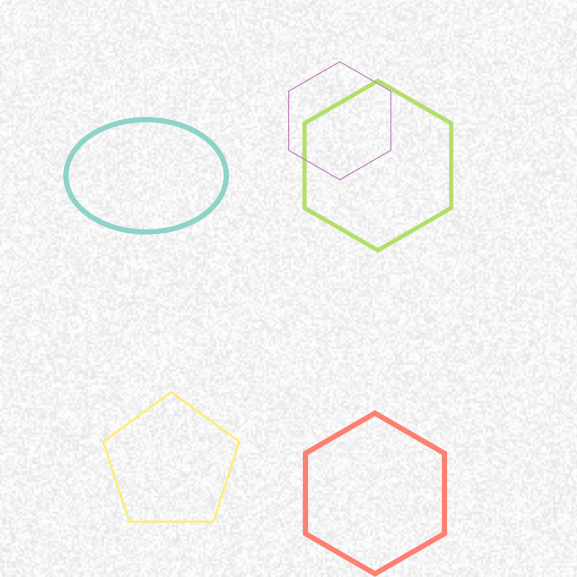[{"shape": "oval", "thickness": 2.5, "radius": 0.69, "center": [0.253, 0.695]}, {"shape": "hexagon", "thickness": 2.5, "radius": 0.7, "center": [0.649, 0.145]}, {"shape": "hexagon", "thickness": 2, "radius": 0.73, "center": [0.654, 0.712]}, {"shape": "hexagon", "thickness": 0.5, "radius": 0.51, "center": [0.588, 0.79]}, {"shape": "pentagon", "thickness": 1, "radius": 0.62, "center": [0.297, 0.196]}]